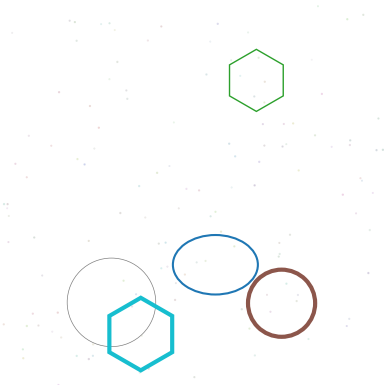[{"shape": "oval", "thickness": 1.5, "radius": 0.55, "center": [0.559, 0.312]}, {"shape": "hexagon", "thickness": 1, "radius": 0.4, "center": [0.666, 0.791]}, {"shape": "circle", "thickness": 3, "radius": 0.44, "center": [0.731, 0.212]}, {"shape": "circle", "thickness": 0.5, "radius": 0.57, "center": [0.29, 0.215]}, {"shape": "hexagon", "thickness": 3, "radius": 0.47, "center": [0.366, 0.132]}]